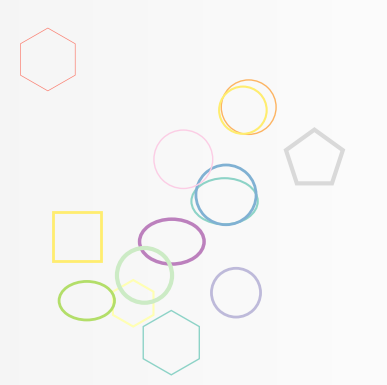[{"shape": "oval", "thickness": 1.5, "radius": 0.43, "center": [0.58, 0.477]}, {"shape": "hexagon", "thickness": 1, "radius": 0.42, "center": [0.442, 0.11]}, {"shape": "hexagon", "thickness": 1.5, "radius": 0.3, "center": [0.344, 0.212]}, {"shape": "circle", "thickness": 2, "radius": 0.32, "center": [0.609, 0.24]}, {"shape": "hexagon", "thickness": 0.5, "radius": 0.41, "center": [0.123, 0.846]}, {"shape": "circle", "thickness": 2, "radius": 0.39, "center": [0.583, 0.494]}, {"shape": "circle", "thickness": 1, "radius": 0.35, "center": [0.642, 0.722]}, {"shape": "oval", "thickness": 2, "radius": 0.36, "center": [0.224, 0.219]}, {"shape": "circle", "thickness": 1, "radius": 0.38, "center": [0.473, 0.586]}, {"shape": "pentagon", "thickness": 3, "radius": 0.39, "center": [0.811, 0.586]}, {"shape": "oval", "thickness": 2.5, "radius": 0.42, "center": [0.443, 0.372]}, {"shape": "circle", "thickness": 3, "radius": 0.36, "center": [0.373, 0.285]}, {"shape": "square", "thickness": 2, "radius": 0.31, "center": [0.199, 0.385]}, {"shape": "circle", "thickness": 1.5, "radius": 0.31, "center": [0.627, 0.714]}]